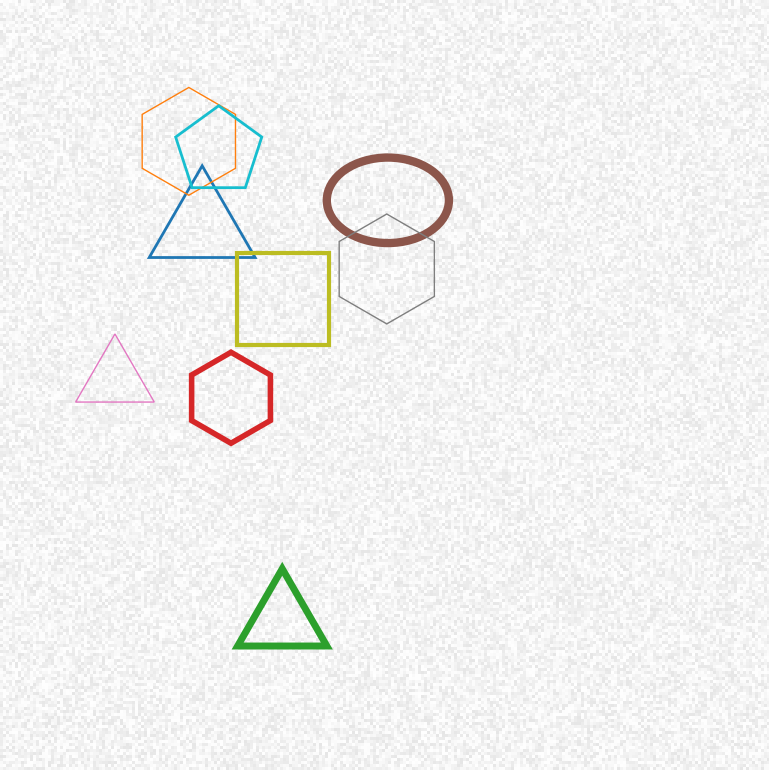[{"shape": "triangle", "thickness": 1, "radius": 0.4, "center": [0.263, 0.705]}, {"shape": "hexagon", "thickness": 0.5, "radius": 0.35, "center": [0.245, 0.816]}, {"shape": "triangle", "thickness": 2.5, "radius": 0.33, "center": [0.367, 0.194]}, {"shape": "hexagon", "thickness": 2, "radius": 0.3, "center": [0.3, 0.483]}, {"shape": "oval", "thickness": 3, "radius": 0.4, "center": [0.504, 0.74]}, {"shape": "triangle", "thickness": 0.5, "radius": 0.29, "center": [0.149, 0.507]}, {"shape": "hexagon", "thickness": 0.5, "radius": 0.36, "center": [0.502, 0.651]}, {"shape": "square", "thickness": 1.5, "radius": 0.3, "center": [0.367, 0.612]}, {"shape": "pentagon", "thickness": 1, "radius": 0.29, "center": [0.284, 0.804]}]